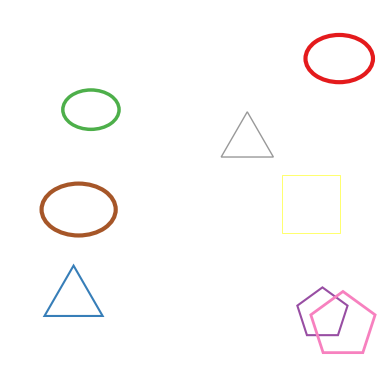[{"shape": "oval", "thickness": 3, "radius": 0.44, "center": [0.881, 0.848]}, {"shape": "triangle", "thickness": 1.5, "radius": 0.44, "center": [0.191, 0.223]}, {"shape": "oval", "thickness": 2.5, "radius": 0.37, "center": [0.236, 0.715]}, {"shape": "pentagon", "thickness": 1.5, "radius": 0.34, "center": [0.838, 0.185]}, {"shape": "square", "thickness": 0.5, "radius": 0.38, "center": [0.808, 0.471]}, {"shape": "oval", "thickness": 3, "radius": 0.48, "center": [0.204, 0.456]}, {"shape": "pentagon", "thickness": 2, "radius": 0.44, "center": [0.891, 0.155]}, {"shape": "triangle", "thickness": 1, "radius": 0.39, "center": [0.642, 0.631]}]